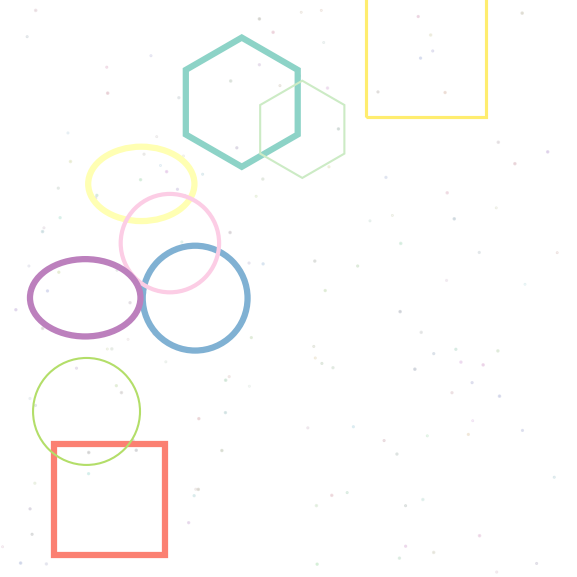[{"shape": "hexagon", "thickness": 3, "radius": 0.56, "center": [0.419, 0.822]}, {"shape": "oval", "thickness": 3, "radius": 0.46, "center": [0.245, 0.681]}, {"shape": "square", "thickness": 3, "radius": 0.48, "center": [0.19, 0.134]}, {"shape": "circle", "thickness": 3, "radius": 0.45, "center": [0.338, 0.483]}, {"shape": "circle", "thickness": 1, "radius": 0.46, "center": [0.15, 0.287]}, {"shape": "circle", "thickness": 2, "radius": 0.43, "center": [0.294, 0.578]}, {"shape": "oval", "thickness": 3, "radius": 0.48, "center": [0.148, 0.483]}, {"shape": "hexagon", "thickness": 1, "radius": 0.42, "center": [0.523, 0.775]}, {"shape": "square", "thickness": 1.5, "radius": 0.52, "center": [0.737, 0.9]}]